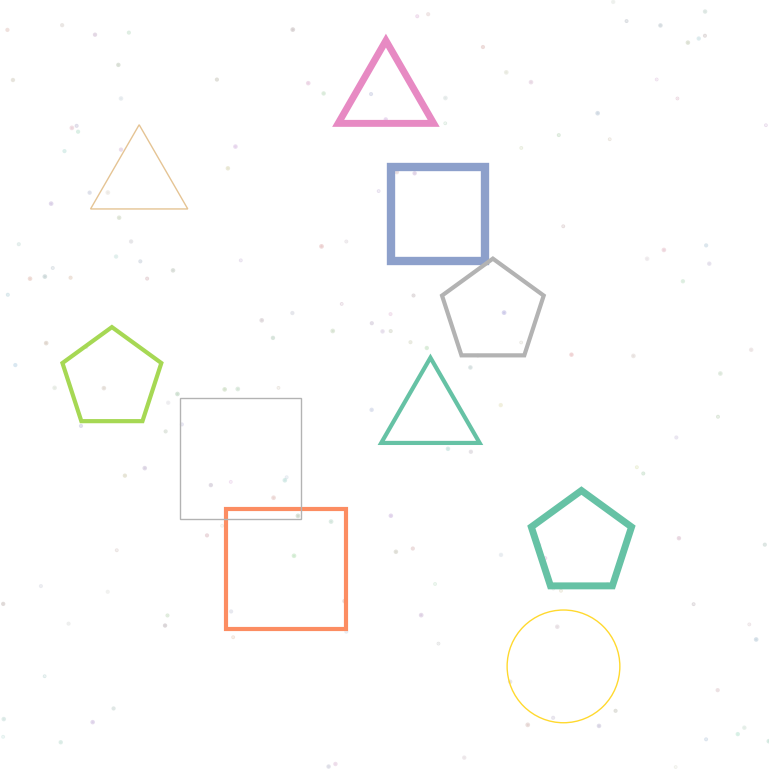[{"shape": "pentagon", "thickness": 2.5, "radius": 0.34, "center": [0.755, 0.294]}, {"shape": "triangle", "thickness": 1.5, "radius": 0.37, "center": [0.559, 0.462]}, {"shape": "square", "thickness": 1.5, "radius": 0.39, "center": [0.371, 0.261]}, {"shape": "square", "thickness": 3, "radius": 0.3, "center": [0.568, 0.722]}, {"shape": "triangle", "thickness": 2.5, "radius": 0.36, "center": [0.501, 0.876]}, {"shape": "pentagon", "thickness": 1.5, "radius": 0.34, "center": [0.145, 0.508]}, {"shape": "circle", "thickness": 0.5, "radius": 0.37, "center": [0.732, 0.135]}, {"shape": "triangle", "thickness": 0.5, "radius": 0.36, "center": [0.181, 0.765]}, {"shape": "square", "thickness": 0.5, "radius": 0.39, "center": [0.312, 0.405]}, {"shape": "pentagon", "thickness": 1.5, "radius": 0.35, "center": [0.64, 0.595]}]